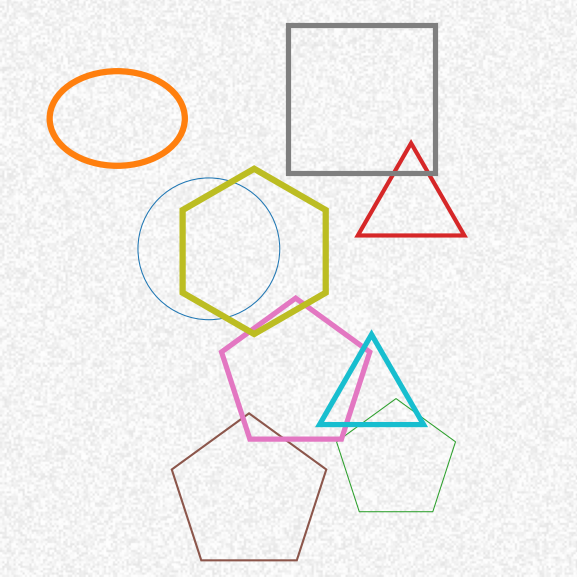[{"shape": "circle", "thickness": 0.5, "radius": 0.61, "center": [0.362, 0.568]}, {"shape": "oval", "thickness": 3, "radius": 0.59, "center": [0.203, 0.794]}, {"shape": "pentagon", "thickness": 0.5, "radius": 0.54, "center": [0.686, 0.201]}, {"shape": "triangle", "thickness": 2, "radius": 0.53, "center": [0.712, 0.645]}, {"shape": "pentagon", "thickness": 1, "radius": 0.7, "center": [0.431, 0.143]}, {"shape": "pentagon", "thickness": 2.5, "radius": 0.67, "center": [0.512, 0.348]}, {"shape": "square", "thickness": 2.5, "radius": 0.64, "center": [0.626, 0.828]}, {"shape": "hexagon", "thickness": 3, "radius": 0.72, "center": [0.44, 0.564]}, {"shape": "triangle", "thickness": 2.5, "radius": 0.52, "center": [0.643, 0.316]}]